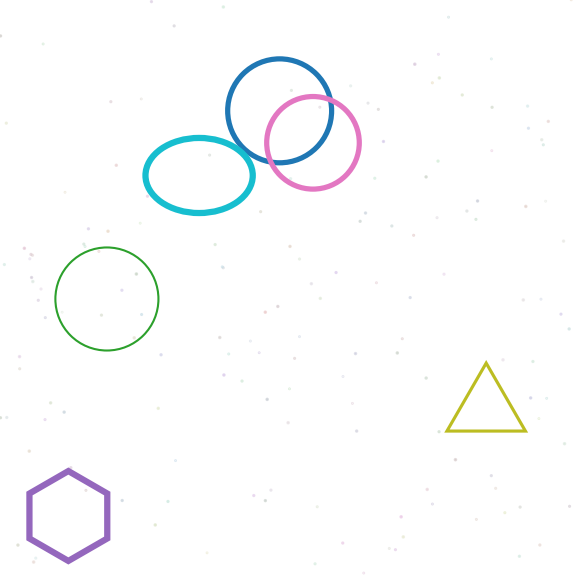[{"shape": "circle", "thickness": 2.5, "radius": 0.45, "center": [0.484, 0.807]}, {"shape": "circle", "thickness": 1, "radius": 0.45, "center": [0.185, 0.481]}, {"shape": "hexagon", "thickness": 3, "radius": 0.39, "center": [0.118, 0.106]}, {"shape": "circle", "thickness": 2.5, "radius": 0.4, "center": [0.542, 0.752]}, {"shape": "triangle", "thickness": 1.5, "radius": 0.39, "center": [0.842, 0.292]}, {"shape": "oval", "thickness": 3, "radius": 0.46, "center": [0.345, 0.695]}]